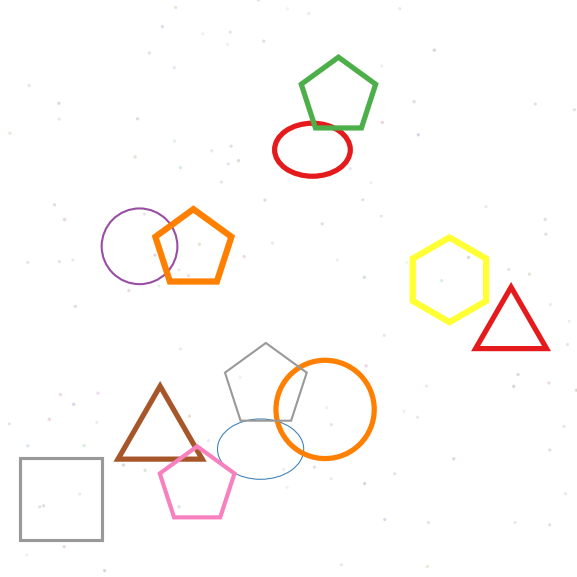[{"shape": "triangle", "thickness": 2.5, "radius": 0.35, "center": [0.885, 0.431]}, {"shape": "oval", "thickness": 2.5, "radius": 0.33, "center": [0.541, 0.74]}, {"shape": "oval", "thickness": 0.5, "radius": 0.37, "center": [0.451, 0.221]}, {"shape": "pentagon", "thickness": 2.5, "radius": 0.34, "center": [0.586, 0.832]}, {"shape": "circle", "thickness": 1, "radius": 0.33, "center": [0.242, 0.573]}, {"shape": "pentagon", "thickness": 3, "radius": 0.35, "center": [0.335, 0.568]}, {"shape": "circle", "thickness": 2.5, "radius": 0.43, "center": [0.563, 0.29]}, {"shape": "hexagon", "thickness": 3, "radius": 0.37, "center": [0.778, 0.515]}, {"shape": "triangle", "thickness": 2.5, "radius": 0.42, "center": [0.277, 0.246]}, {"shape": "pentagon", "thickness": 2, "radius": 0.34, "center": [0.341, 0.158]}, {"shape": "pentagon", "thickness": 1, "radius": 0.37, "center": [0.46, 0.331]}, {"shape": "square", "thickness": 1.5, "radius": 0.36, "center": [0.106, 0.135]}]